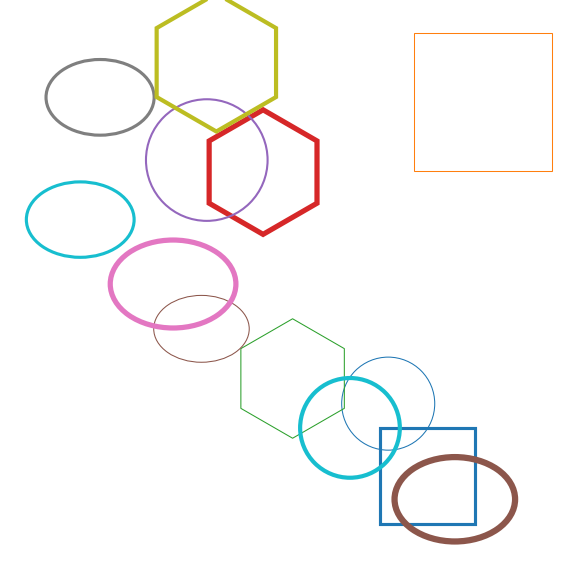[{"shape": "circle", "thickness": 0.5, "radius": 0.4, "center": [0.672, 0.3]}, {"shape": "square", "thickness": 1.5, "radius": 0.41, "center": [0.74, 0.175]}, {"shape": "square", "thickness": 0.5, "radius": 0.6, "center": [0.836, 0.822]}, {"shape": "hexagon", "thickness": 0.5, "radius": 0.52, "center": [0.507, 0.344]}, {"shape": "hexagon", "thickness": 2.5, "radius": 0.54, "center": [0.456, 0.701]}, {"shape": "circle", "thickness": 1, "radius": 0.53, "center": [0.358, 0.722]}, {"shape": "oval", "thickness": 3, "radius": 0.52, "center": [0.788, 0.135]}, {"shape": "oval", "thickness": 0.5, "radius": 0.41, "center": [0.349, 0.43]}, {"shape": "oval", "thickness": 2.5, "radius": 0.54, "center": [0.3, 0.507]}, {"shape": "oval", "thickness": 1.5, "radius": 0.47, "center": [0.173, 0.831]}, {"shape": "hexagon", "thickness": 2, "radius": 0.6, "center": [0.375, 0.891]}, {"shape": "circle", "thickness": 2, "radius": 0.43, "center": [0.606, 0.258]}, {"shape": "oval", "thickness": 1.5, "radius": 0.47, "center": [0.139, 0.619]}]